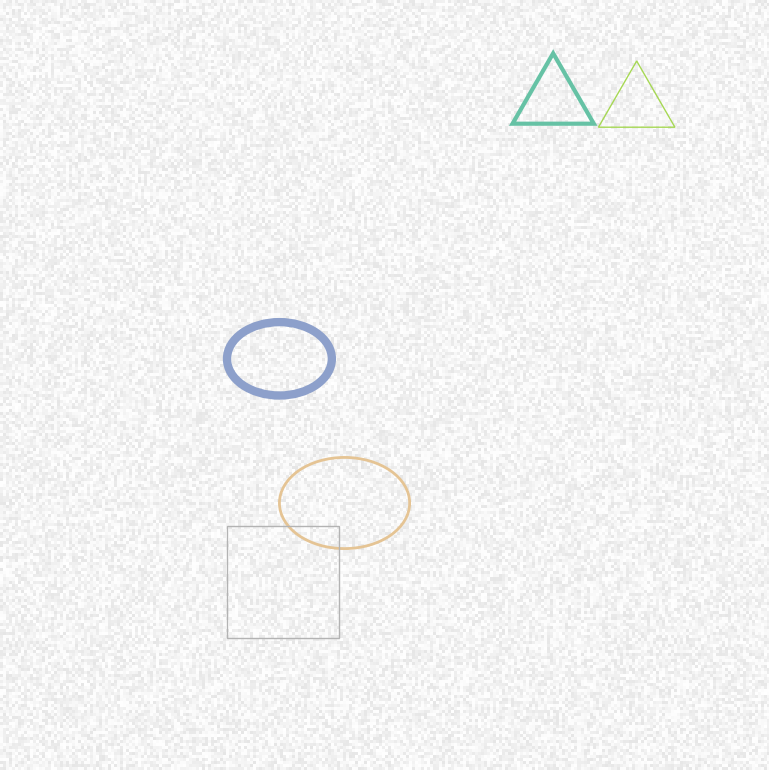[{"shape": "triangle", "thickness": 1.5, "radius": 0.3, "center": [0.718, 0.87]}, {"shape": "oval", "thickness": 3, "radius": 0.34, "center": [0.363, 0.534]}, {"shape": "triangle", "thickness": 0.5, "radius": 0.29, "center": [0.827, 0.863]}, {"shape": "oval", "thickness": 1, "radius": 0.42, "center": [0.447, 0.347]}, {"shape": "square", "thickness": 0.5, "radius": 0.36, "center": [0.368, 0.245]}]